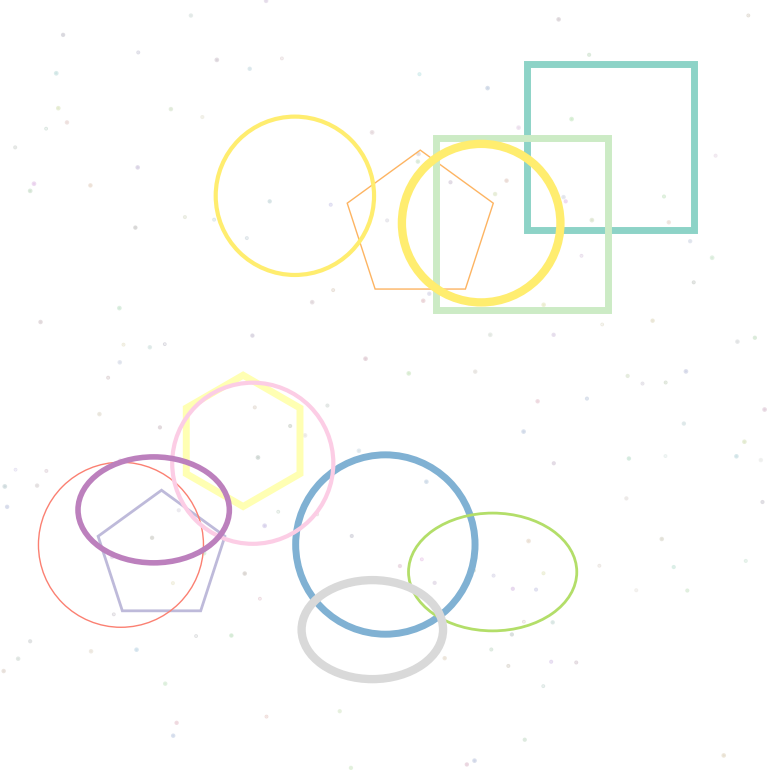[{"shape": "square", "thickness": 2.5, "radius": 0.54, "center": [0.793, 0.809]}, {"shape": "hexagon", "thickness": 2.5, "radius": 0.43, "center": [0.316, 0.427]}, {"shape": "pentagon", "thickness": 1, "radius": 0.43, "center": [0.21, 0.277]}, {"shape": "circle", "thickness": 0.5, "radius": 0.54, "center": [0.157, 0.293]}, {"shape": "circle", "thickness": 2.5, "radius": 0.58, "center": [0.5, 0.293]}, {"shape": "pentagon", "thickness": 0.5, "radius": 0.5, "center": [0.546, 0.705]}, {"shape": "oval", "thickness": 1, "radius": 0.55, "center": [0.64, 0.257]}, {"shape": "circle", "thickness": 1.5, "radius": 0.52, "center": [0.328, 0.398]}, {"shape": "oval", "thickness": 3, "radius": 0.46, "center": [0.484, 0.182]}, {"shape": "oval", "thickness": 2, "radius": 0.49, "center": [0.2, 0.338]}, {"shape": "square", "thickness": 2.5, "radius": 0.56, "center": [0.678, 0.709]}, {"shape": "circle", "thickness": 3, "radius": 0.51, "center": [0.625, 0.71]}, {"shape": "circle", "thickness": 1.5, "radius": 0.51, "center": [0.383, 0.746]}]